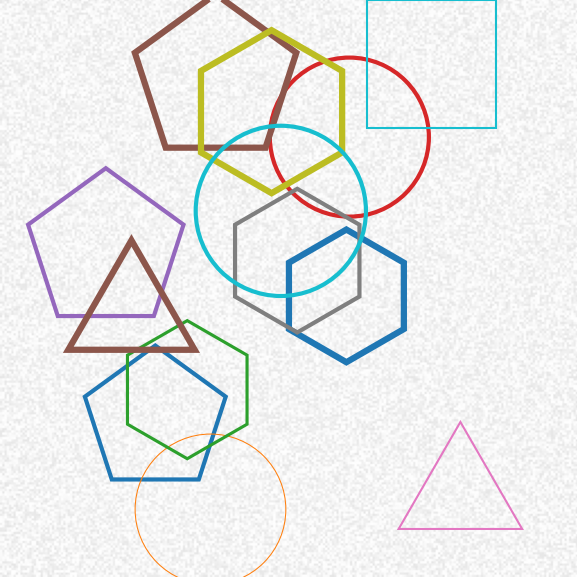[{"shape": "pentagon", "thickness": 2, "radius": 0.64, "center": [0.269, 0.273]}, {"shape": "hexagon", "thickness": 3, "radius": 0.57, "center": [0.6, 0.487]}, {"shape": "circle", "thickness": 0.5, "radius": 0.65, "center": [0.364, 0.117]}, {"shape": "hexagon", "thickness": 1.5, "radius": 0.6, "center": [0.324, 0.324]}, {"shape": "circle", "thickness": 2, "radius": 0.69, "center": [0.605, 0.762]}, {"shape": "pentagon", "thickness": 2, "radius": 0.71, "center": [0.183, 0.566]}, {"shape": "pentagon", "thickness": 3, "radius": 0.73, "center": [0.373, 0.862]}, {"shape": "triangle", "thickness": 3, "radius": 0.63, "center": [0.228, 0.457]}, {"shape": "triangle", "thickness": 1, "radius": 0.62, "center": [0.797, 0.145]}, {"shape": "hexagon", "thickness": 2, "radius": 0.62, "center": [0.515, 0.548]}, {"shape": "hexagon", "thickness": 3, "radius": 0.71, "center": [0.47, 0.806]}, {"shape": "circle", "thickness": 2, "radius": 0.74, "center": [0.486, 0.634]}, {"shape": "square", "thickness": 1, "radius": 0.55, "center": [0.747, 0.888]}]